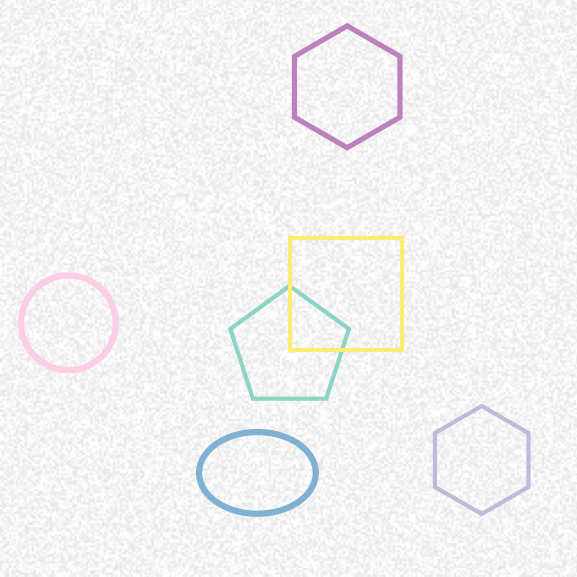[{"shape": "pentagon", "thickness": 2, "radius": 0.54, "center": [0.501, 0.396]}, {"shape": "hexagon", "thickness": 2, "radius": 0.47, "center": [0.834, 0.203]}, {"shape": "oval", "thickness": 3, "radius": 0.51, "center": [0.446, 0.18]}, {"shape": "circle", "thickness": 3, "radius": 0.41, "center": [0.118, 0.44]}, {"shape": "hexagon", "thickness": 2.5, "radius": 0.53, "center": [0.601, 0.849]}, {"shape": "square", "thickness": 2, "radius": 0.49, "center": [0.599, 0.49]}]